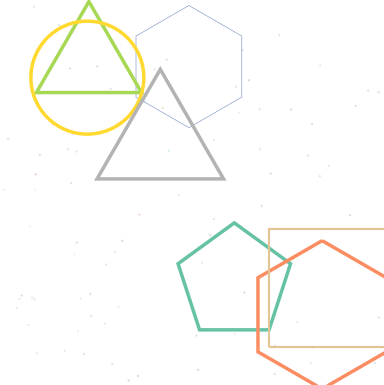[{"shape": "pentagon", "thickness": 2.5, "radius": 0.77, "center": [0.609, 0.268]}, {"shape": "hexagon", "thickness": 2.5, "radius": 0.96, "center": [0.837, 0.182]}, {"shape": "hexagon", "thickness": 0.5, "radius": 0.79, "center": [0.491, 0.827]}, {"shape": "triangle", "thickness": 2.5, "radius": 0.79, "center": [0.231, 0.838]}, {"shape": "circle", "thickness": 2.5, "radius": 0.73, "center": [0.227, 0.798]}, {"shape": "square", "thickness": 1.5, "radius": 0.77, "center": [0.853, 0.252]}, {"shape": "triangle", "thickness": 2.5, "radius": 0.95, "center": [0.416, 0.63]}]